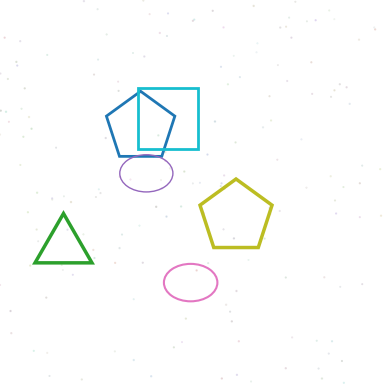[{"shape": "pentagon", "thickness": 2, "radius": 0.47, "center": [0.365, 0.669]}, {"shape": "triangle", "thickness": 2.5, "radius": 0.43, "center": [0.165, 0.36]}, {"shape": "oval", "thickness": 1, "radius": 0.35, "center": [0.38, 0.55]}, {"shape": "oval", "thickness": 1.5, "radius": 0.35, "center": [0.495, 0.266]}, {"shape": "pentagon", "thickness": 2.5, "radius": 0.49, "center": [0.613, 0.437]}, {"shape": "square", "thickness": 2, "radius": 0.39, "center": [0.435, 0.692]}]